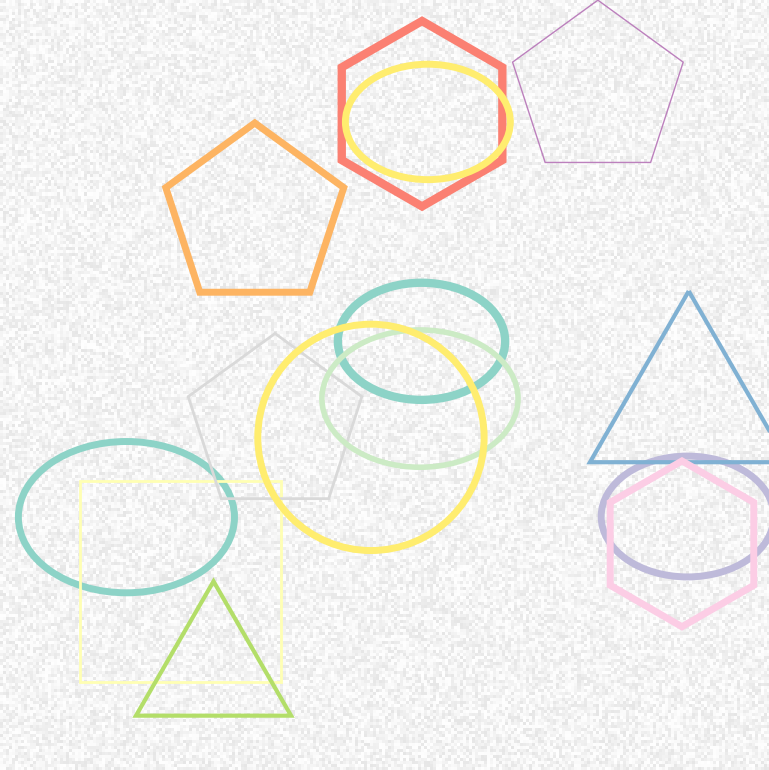[{"shape": "oval", "thickness": 2.5, "radius": 0.7, "center": [0.164, 0.328]}, {"shape": "oval", "thickness": 3, "radius": 0.54, "center": [0.547, 0.557]}, {"shape": "square", "thickness": 1, "radius": 0.65, "center": [0.234, 0.245]}, {"shape": "oval", "thickness": 2.5, "radius": 0.56, "center": [0.893, 0.329]}, {"shape": "hexagon", "thickness": 3, "radius": 0.6, "center": [0.548, 0.852]}, {"shape": "triangle", "thickness": 1.5, "radius": 0.74, "center": [0.894, 0.474]}, {"shape": "pentagon", "thickness": 2.5, "radius": 0.61, "center": [0.331, 0.719]}, {"shape": "triangle", "thickness": 1.5, "radius": 0.58, "center": [0.277, 0.129]}, {"shape": "hexagon", "thickness": 2.5, "radius": 0.54, "center": [0.886, 0.294]}, {"shape": "pentagon", "thickness": 1, "radius": 0.59, "center": [0.357, 0.448]}, {"shape": "pentagon", "thickness": 0.5, "radius": 0.58, "center": [0.776, 0.883]}, {"shape": "oval", "thickness": 2, "radius": 0.64, "center": [0.545, 0.482]}, {"shape": "oval", "thickness": 2.5, "radius": 0.54, "center": [0.556, 0.842]}, {"shape": "circle", "thickness": 2.5, "radius": 0.73, "center": [0.482, 0.432]}]